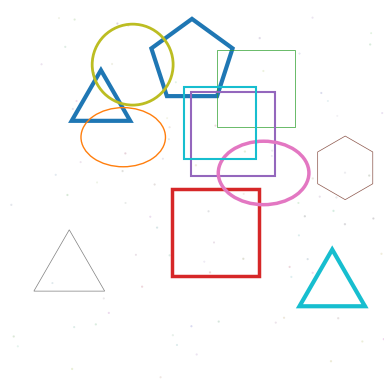[{"shape": "triangle", "thickness": 3, "radius": 0.44, "center": [0.262, 0.73]}, {"shape": "pentagon", "thickness": 3, "radius": 0.55, "center": [0.499, 0.84]}, {"shape": "oval", "thickness": 1, "radius": 0.55, "center": [0.32, 0.644]}, {"shape": "square", "thickness": 0.5, "radius": 0.5, "center": [0.665, 0.77]}, {"shape": "square", "thickness": 2.5, "radius": 0.57, "center": [0.559, 0.397]}, {"shape": "square", "thickness": 1.5, "radius": 0.55, "center": [0.605, 0.652]}, {"shape": "hexagon", "thickness": 0.5, "radius": 0.41, "center": [0.897, 0.564]}, {"shape": "oval", "thickness": 2.5, "radius": 0.59, "center": [0.685, 0.551]}, {"shape": "triangle", "thickness": 0.5, "radius": 0.53, "center": [0.18, 0.297]}, {"shape": "circle", "thickness": 2, "radius": 0.53, "center": [0.345, 0.832]}, {"shape": "square", "thickness": 1.5, "radius": 0.47, "center": [0.571, 0.68]}, {"shape": "triangle", "thickness": 3, "radius": 0.49, "center": [0.863, 0.254]}]